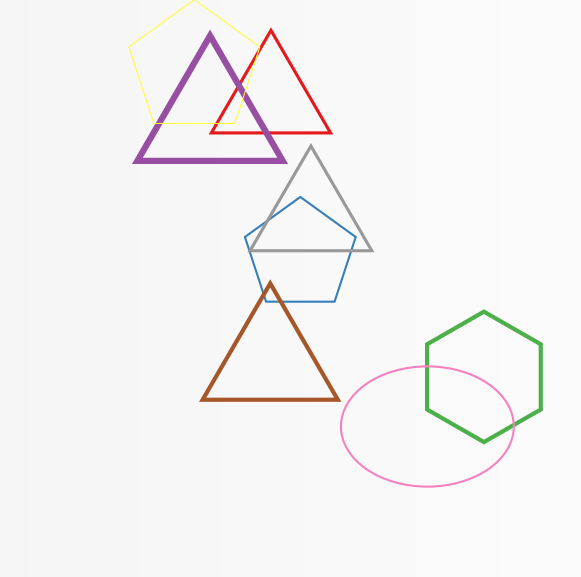[{"shape": "triangle", "thickness": 1.5, "radius": 0.59, "center": [0.466, 0.828]}, {"shape": "pentagon", "thickness": 1, "radius": 0.5, "center": [0.517, 0.558]}, {"shape": "hexagon", "thickness": 2, "radius": 0.56, "center": [0.833, 0.347]}, {"shape": "triangle", "thickness": 3, "radius": 0.72, "center": [0.361, 0.793]}, {"shape": "pentagon", "thickness": 0.5, "radius": 0.59, "center": [0.334, 0.881]}, {"shape": "triangle", "thickness": 2, "radius": 0.67, "center": [0.465, 0.374]}, {"shape": "oval", "thickness": 1, "radius": 0.74, "center": [0.735, 0.261]}, {"shape": "triangle", "thickness": 1.5, "radius": 0.6, "center": [0.535, 0.625]}]